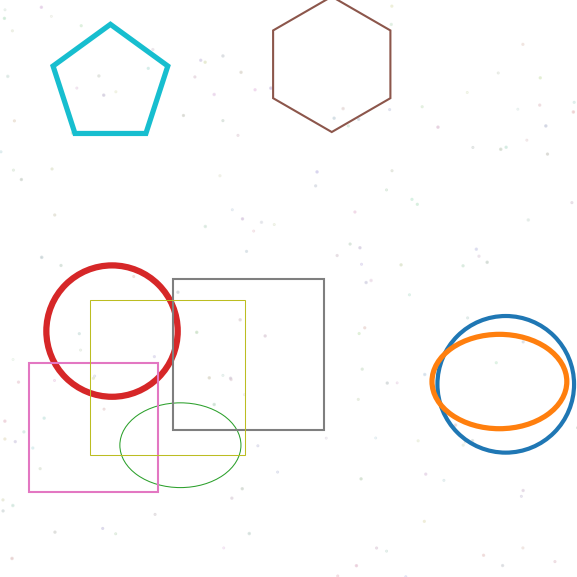[{"shape": "circle", "thickness": 2, "radius": 0.59, "center": [0.876, 0.334]}, {"shape": "oval", "thickness": 2.5, "radius": 0.58, "center": [0.865, 0.338]}, {"shape": "oval", "thickness": 0.5, "radius": 0.52, "center": [0.312, 0.228]}, {"shape": "circle", "thickness": 3, "radius": 0.57, "center": [0.194, 0.426]}, {"shape": "hexagon", "thickness": 1, "radius": 0.59, "center": [0.574, 0.888]}, {"shape": "square", "thickness": 1, "radius": 0.56, "center": [0.162, 0.259]}, {"shape": "square", "thickness": 1, "radius": 0.65, "center": [0.43, 0.385]}, {"shape": "square", "thickness": 0.5, "radius": 0.67, "center": [0.29, 0.345]}, {"shape": "pentagon", "thickness": 2.5, "radius": 0.52, "center": [0.191, 0.853]}]